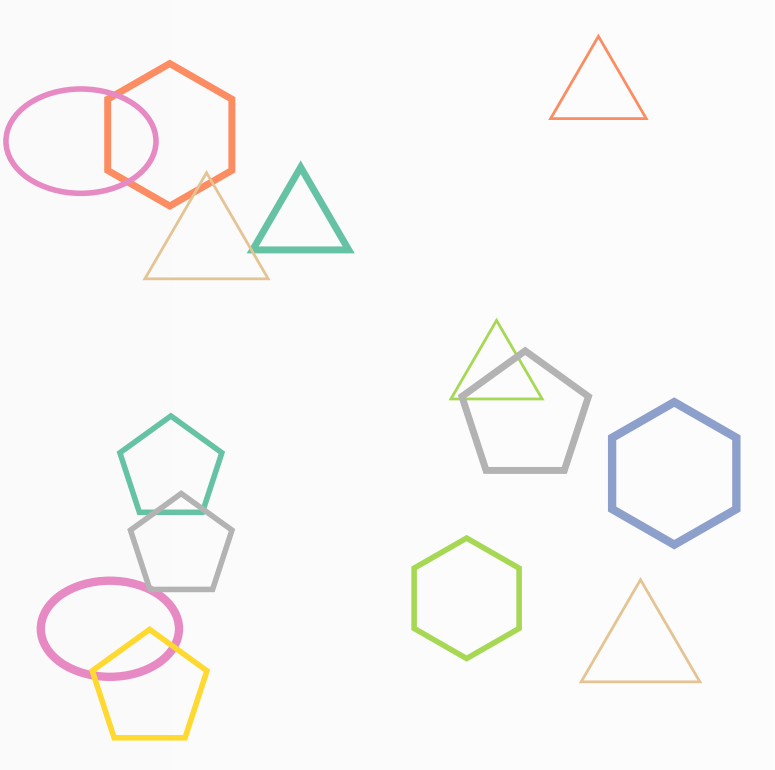[{"shape": "triangle", "thickness": 2.5, "radius": 0.36, "center": [0.388, 0.711]}, {"shape": "pentagon", "thickness": 2, "radius": 0.35, "center": [0.22, 0.391]}, {"shape": "hexagon", "thickness": 2.5, "radius": 0.46, "center": [0.219, 0.825]}, {"shape": "triangle", "thickness": 1, "radius": 0.36, "center": [0.772, 0.882]}, {"shape": "hexagon", "thickness": 3, "radius": 0.46, "center": [0.87, 0.385]}, {"shape": "oval", "thickness": 3, "radius": 0.45, "center": [0.142, 0.183]}, {"shape": "oval", "thickness": 2, "radius": 0.48, "center": [0.104, 0.817]}, {"shape": "hexagon", "thickness": 2, "radius": 0.39, "center": [0.602, 0.223]}, {"shape": "triangle", "thickness": 1, "radius": 0.34, "center": [0.641, 0.516]}, {"shape": "pentagon", "thickness": 2, "radius": 0.39, "center": [0.193, 0.105]}, {"shape": "triangle", "thickness": 1, "radius": 0.46, "center": [0.266, 0.684]}, {"shape": "triangle", "thickness": 1, "radius": 0.44, "center": [0.826, 0.159]}, {"shape": "pentagon", "thickness": 2, "radius": 0.34, "center": [0.234, 0.29]}, {"shape": "pentagon", "thickness": 2.5, "radius": 0.43, "center": [0.678, 0.459]}]